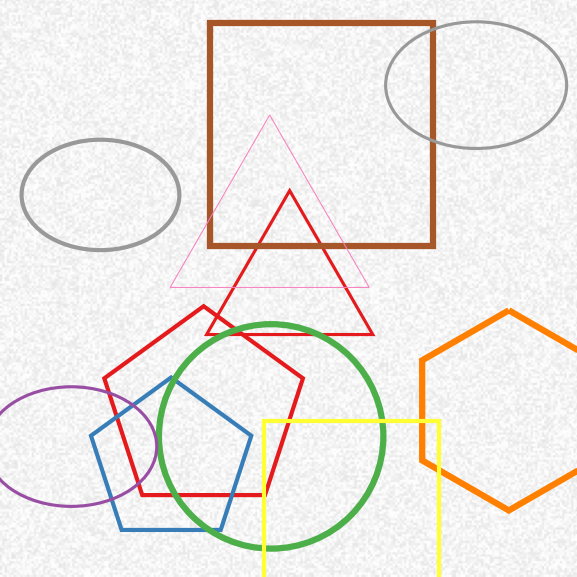[{"shape": "triangle", "thickness": 1.5, "radius": 0.83, "center": [0.502, 0.503]}, {"shape": "pentagon", "thickness": 2, "radius": 0.9, "center": [0.353, 0.288]}, {"shape": "pentagon", "thickness": 2, "radius": 0.73, "center": [0.296, 0.2]}, {"shape": "circle", "thickness": 3, "radius": 0.97, "center": [0.47, 0.243]}, {"shape": "oval", "thickness": 1.5, "radius": 0.74, "center": [0.123, 0.226]}, {"shape": "hexagon", "thickness": 3, "radius": 0.87, "center": [0.881, 0.289]}, {"shape": "square", "thickness": 2, "radius": 0.76, "center": [0.609, 0.118]}, {"shape": "square", "thickness": 3, "radius": 0.97, "center": [0.557, 0.766]}, {"shape": "triangle", "thickness": 0.5, "radius": 1.0, "center": [0.467, 0.601]}, {"shape": "oval", "thickness": 2, "radius": 0.68, "center": [0.174, 0.662]}, {"shape": "oval", "thickness": 1.5, "radius": 0.78, "center": [0.825, 0.852]}]